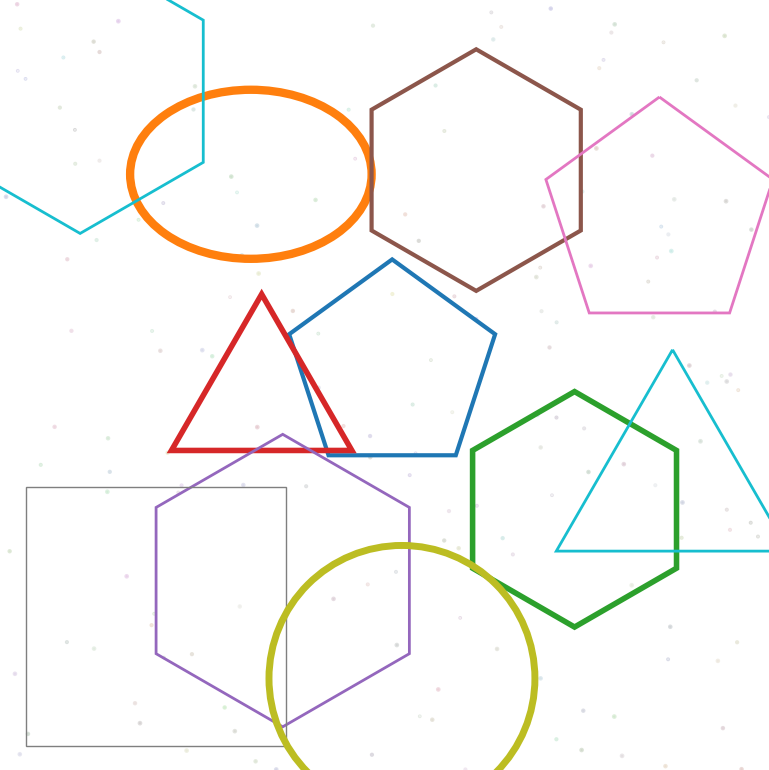[{"shape": "pentagon", "thickness": 1.5, "radius": 0.7, "center": [0.509, 0.522]}, {"shape": "oval", "thickness": 3, "radius": 0.78, "center": [0.326, 0.774]}, {"shape": "hexagon", "thickness": 2, "radius": 0.76, "center": [0.746, 0.339]}, {"shape": "triangle", "thickness": 2, "radius": 0.68, "center": [0.34, 0.483]}, {"shape": "hexagon", "thickness": 1, "radius": 0.95, "center": [0.367, 0.246]}, {"shape": "hexagon", "thickness": 1.5, "radius": 0.78, "center": [0.618, 0.779]}, {"shape": "pentagon", "thickness": 1, "radius": 0.78, "center": [0.856, 0.719]}, {"shape": "square", "thickness": 0.5, "radius": 0.84, "center": [0.203, 0.199]}, {"shape": "circle", "thickness": 2.5, "radius": 0.86, "center": [0.522, 0.119]}, {"shape": "hexagon", "thickness": 1, "radius": 0.92, "center": [0.104, 0.882]}, {"shape": "triangle", "thickness": 1, "radius": 0.87, "center": [0.873, 0.371]}]